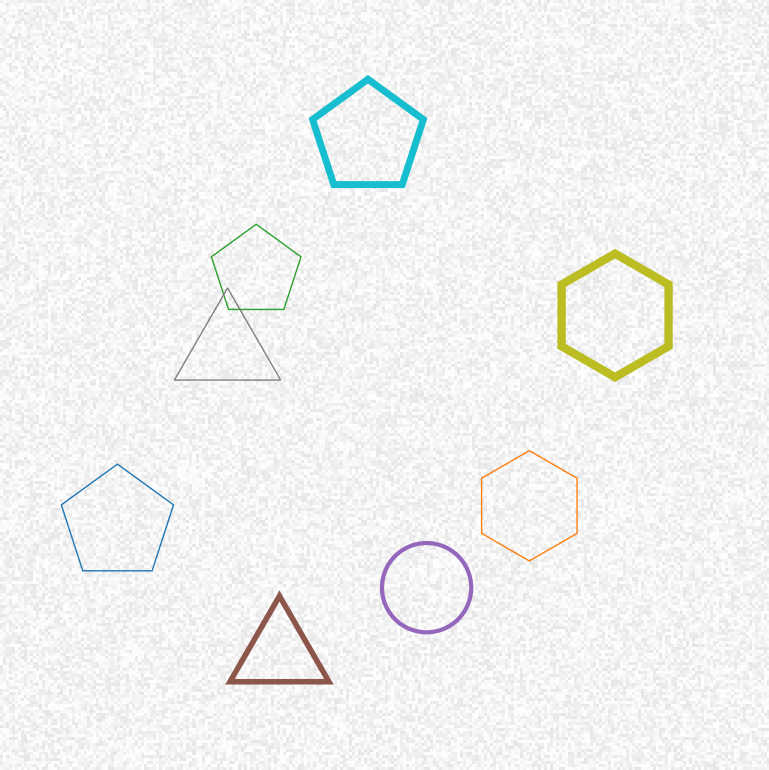[{"shape": "pentagon", "thickness": 0.5, "radius": 0.38, "center": [0.153, 0.321]}, {"shape": "hexagon", "thickness": 0.5, "radius": 0.36, "center": [0.687, 0.343]}, {"shape": "pentagon", "thickness": 0.5, "radius": 0.31, "center": [0.333, 0.648]}, {"shape": "circle", "thickness": 1.5, "radius": 0.29, "center": [0.554, 0.237]}, {"shape": "triangle", "thickness": 2, "radius": 0.37, "center": [0.363, 0.152]}, {"shape": "triangle", "thickness": 0.5, "radius": 0.4, "center": [0.295, 0.546]}, {"shape": "hexagon", "thickness": 3, "radius": 0.4, "center": [0.799, 0.59]}, {"shape": "pentagon", "thickness": 2.5, "radius": 0.38, "center": [0.478, 0.821]}]